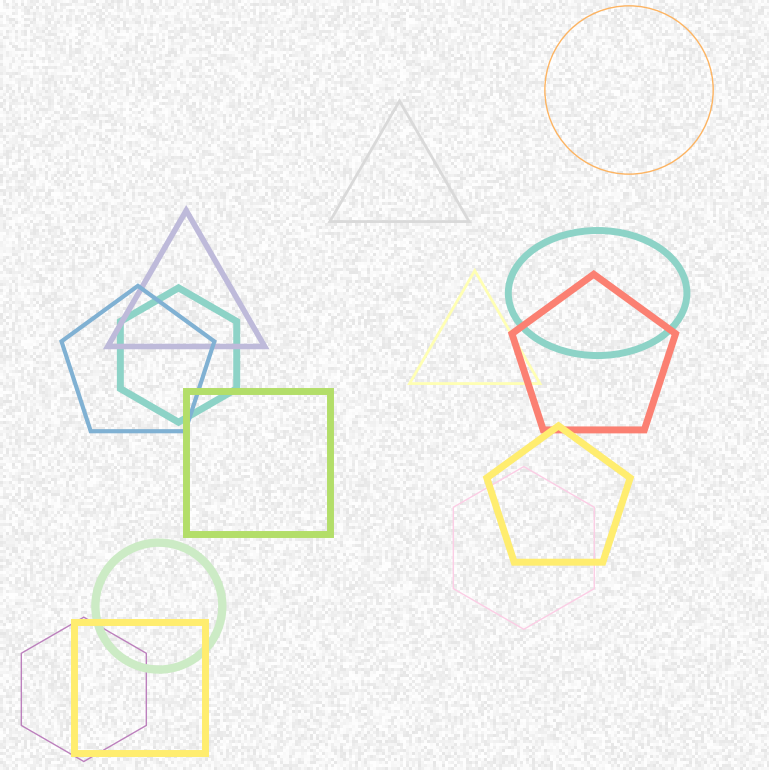[{"shape": "oval", "thickness": 2.5, "radius": 0.58, "center": [0.776, 0.619]}, {"shape": "hexagon", "thickness": 2.5, "radius": 0.44, "center": [0.232, 0.539]}, {"shape": "triangle", "thickness": 1, "radius": 0.49, "center": [0.617, 0.551]}, {"shape": "triangle", "thickness": 2, "radius": 0.59, "center": [0.242, 0.609]}, {"shape": "pentagon", "thickness": 2.5, "radius": 0.56, "center": [0.771, 0.532]}, {"shape": "pentagon", "thickness": 1.5, "radius": 0.52, "center": [0.179, 0.524]}, {"shape": "circle", "thickness": 0.5, "radius": 0.55, "center": [0.817, 0.883]}, {"shape": "square", "thickness": 2.5, "radius": 0.47, "center": [0.335, 0.399]}, {"shape": "hexagon", "thickness": 0.5, "radius": 0.53, "center": [0.68, 0.288]}, {"shape": "triangle", "thickness": 1, "radius": 0.52, "center": [0.519, 0.764]}, {"shape": "hexagon", "thickness": 0.5, "radius": 0.47, "center": [0.109, 0.105]}, {"shape": "circle", "thickness": 3, "radius": 0.41, "center": [0.206, 0.213]}, {"shape": "square", "thickness": 2.5, "radius": 0.42, "center": [0.181, 0.107]}, {"shape": "pentagon", "thickness": 2.5, "radius": 0.49, "center": [0.725, 0.349]}]